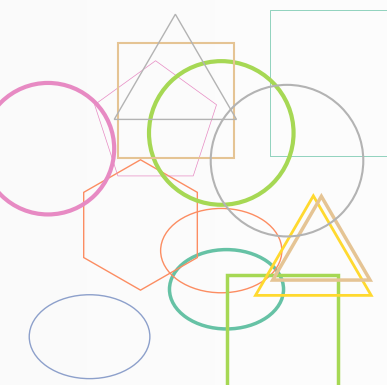[{"shape": "oval", "thickness": 2.5, "radius": 0.74, "center": [0.585, 0.249]}, {"shape": "square", "thickness": 0.5, "radius": 0.95, "center": [0.886, 0.785]}, {"shape": "hexagon", "thickness": 1, "radius": 0.85, "center": [0.363, 0.416]}, {"shape": "oval", "thickness": 1, "radius": 0.78, "center": [0.571, 0.349]}, {"shape": "oval", "thickness": 1, "radius": 0.78, "center": [0.231, 0.125]}, {"shape": "pentagon", "thickness": 0.5, "radius": 0.83, "center": [0.401, 0.677]}, {"shape": "circle", "thickness": 3, "radius": 0.85, "center": [0.124, 0.614]}, {"shape": "circle", "thickness": 3, "radius": 0.93, "center": [0.571, 0.655]}, {"shape": "square", "thickness": 2.5, "radius": 0.72, "center": [0.729, 0.14]}, {"shape": "triangle", "thickness": 2, "radius": 0.86, "center": [0.809, 0.319]}, {"shape": "square", "thickness": 1.5, "radius": 0.75, "center": [0.454, 0.739]}, {"shape": "triangle", "thickness": 2.5, "radius": 0.72, "center": [0.829, 0.345]}, {"shape": "triangle", "thickness": 1, "radius": 0.91, "center": [0.453, 0.781]}, {"shape": "circle", "thickness": 1.5, "radius": 0.98, "center": [0.741, 0.583]}]